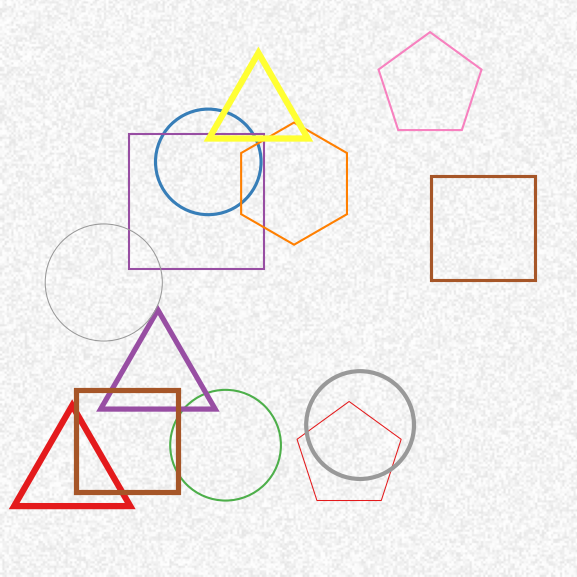[{"shape": "pentagon", "thickness": 0.5, "radius": 0.47, "center": [0.605, 0.209]}, {"shape": "triangle", "thickness": 3, "radius": 0.58, "center": [0.125, 0.181]}, {"shape": "circle", "thickness": 1.5, "radius": 0.46, "center": [0.361, 0.719]}, {"shape": "circle", "thickness": 1, "radius": 0.48, "center": [0.391, 0.228]}, {"shape": "triangle", "thickness": 2.5, "radius": 0.57, "center": [0.273, 0.348]}, {"shape": "square", "thickness": 1, "radius": 0.58, "center": [0.34, 0.651]}, {"shape": "hexagon", "thickness": 1, "radius": 0.53, "center": [0.509, 0.681]}, {"shape": "triangle", "thickness": 3, "radius": 0.49, "center": [0.447, 0.809]}, {"shape": "square", "thickness": 2.5, "radius": 0.44, "center": [0.22, 0.235]}, {"shape": "square", "thickness": 1.5, "radius": 0.45, "center": [0.836, 0.604]}, {"shape": "pentagon", "thickness": 1, "radius": 0.47, "center": [0.745, 0.85]}, {"shape": "circle", "thickness": 2, "radius": 0.47, "center": [0.624, 0.263]}, {"shape": "circle", "thickness": 0.5, "radius": 0.51, "center": [0.18, 0.51]}]